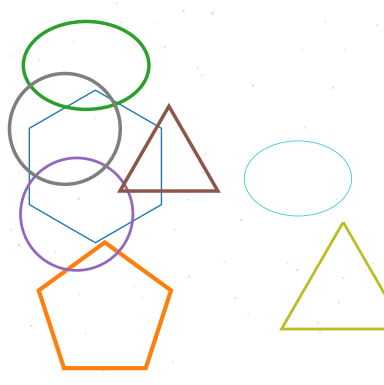[{"shape": "hexagon", "thickness": 1, "radius": 0.99, "center": [0.248, 0.568]}, {"shape": "pentagon", "thickness": 3, "radius": 0.9, "center": [0.272, 0.19]}, {"shape": "oval", "thickness": 2.5, "radius": 0.82, "center": [0.224, 0.83]}, {"shape": "circle", "thickness": 2, "radius": 0.73, "center": [0.199, 0.444]}, {"shape": "triangle", "thickness": 2.5, "radius": 0.73, "center": [0.439, 0.577]}, {"shape": "circle", "thickness": 2.5, "radius": 0.72, "center": [0.169, 0.665]}, {"shape": "triangle", "thickness": 2, "radius": 0.93, "center": [0.891, 0.238]}, {"shape": "oval", "thickness": 0.5, "radius": 0.7, "center": [0.774, 0.536]}]